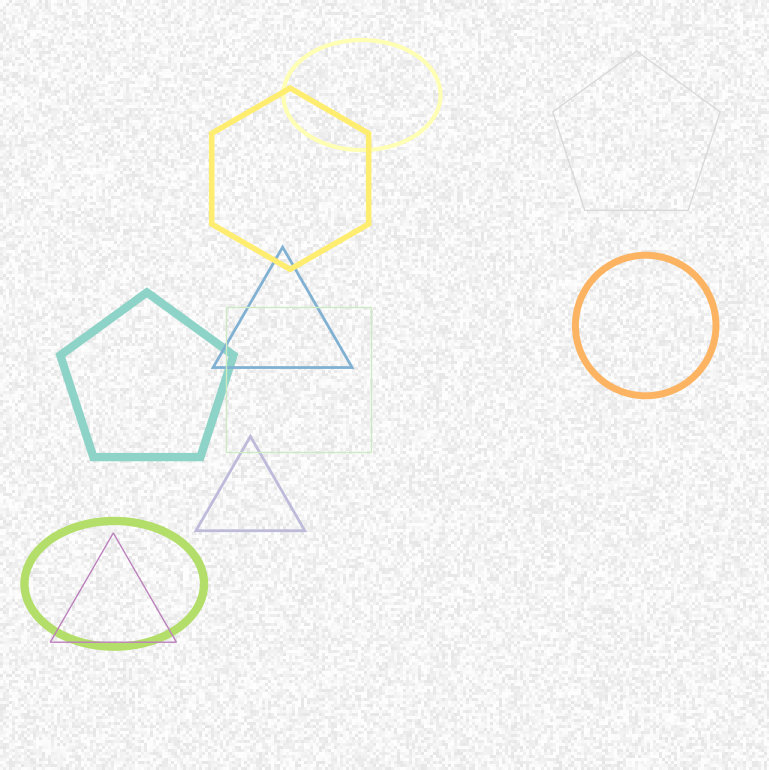[{"shape": "pentagon", "thickness": 3, "radius": 0.59, "center": [0.191, 0.502]}, {"shape": "oval", "thickness": 1.5, "radius": 0.51, "center": [0.47, 0.877]}, {"shape": "triangle", "thickness": 1, "radius": 0.41, "center": [0.325, 0.352]}, {"shape": "triangle", "thickness": 1, "radius": 0.52, "center": [0.367, 0.575]}, {"shape": "circle", "thickness": 2.5, "radius": 0.46, "center": [0.839, 0.577]}, {"shape": "oval", "thickness": 3, "radius": 0.58, "center": [0.148, 0.242]}, {"shape": "pentagon", "thickness": 0.5, "radius": 0.57, "center": [0.827, 0.819]}, {"shape": "triangle", "thickness": 0.5, "radius": 0.47, "center": [0.147, 0.213]}, {"shape": "square", "thickness": 0.5, "radius": 0.47, "center": [0.388, 0.508]}, {"shape": "hexagon", "thickness": 2, "radius": 0.59, "center": [0.377, 0.768]}]